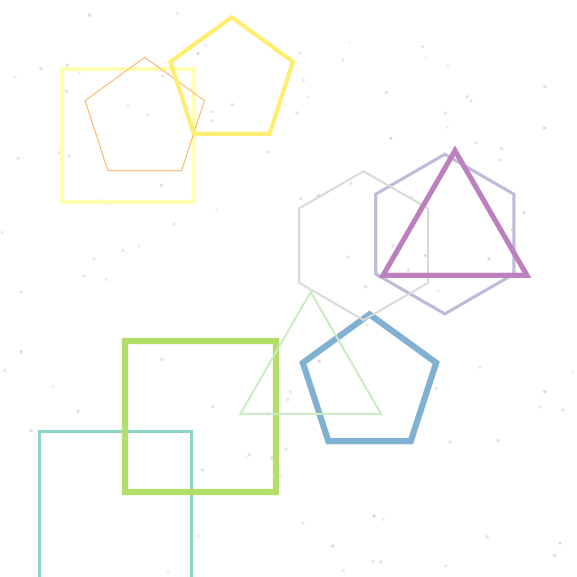[{"shape": "square", "thickness": 1.5, "radius": 0.66, "center": [0.199, 0.121]}, {"shape": "square", "thickness": 2, "radius": 0.57, "center": [0.222, 0.765]}, {"shape": "hexagon", "thickness": 1.5, "radius": 0.69, "center": [0.77, 0.594]}, {"shape": "pentagon", "thickness": 3, "radius": 0.61, "center": [0.64, 0.333]}, {"shape": "pentagon", "thickness": 0.5, "radius": 0.54, "center": [0.251, 0.791]}, {"shape": "square", "thickness": 3, "radius": 0.65, "center": [0.347, 0.278]}, {"shape": "hexagon", "thickness": 1, "radius": 0.64, "center": [0.63, 0.574]}, {"shape": "triangle", "thickness": 2.5, "radius": 0.72, "center": [0.788, 0.594]}, {"shape": "triangle", "thickness": 1, "radius": 0.7, "center": [0.538, 0.353]}, {"shape": "pentagon", "thickness": 2, "radius": 0.56, "center": [0.401, 0.858]}]